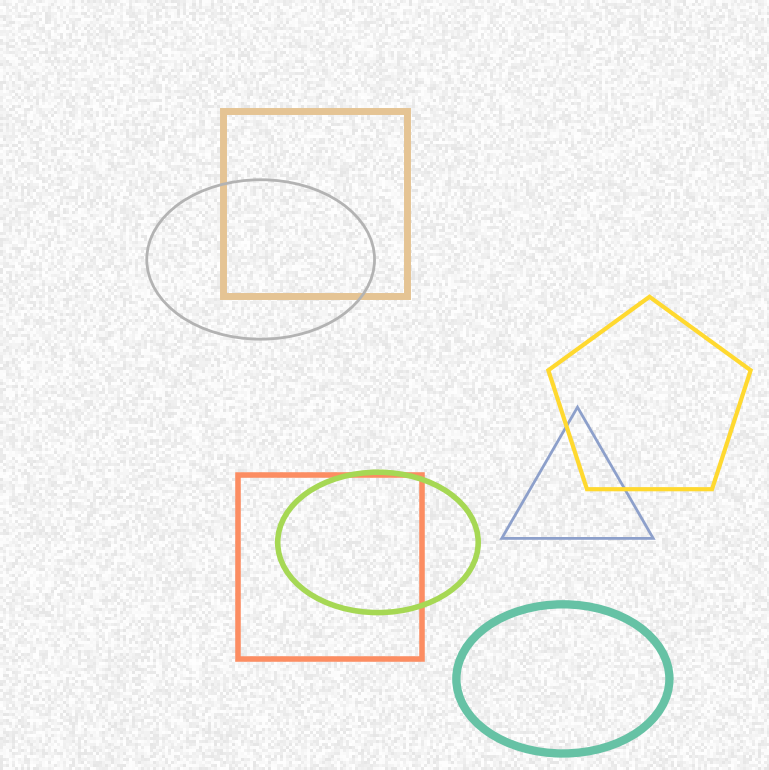[{"shape": "oval", "thickness": 3, "radius": 0.69, "center": [0.731, 0.118]}, {"shape": "square", "thickness": 2, "radius": 0.6, "center": [0.428, 0.263]}, {"shape": "triangle", "thickness": 1, "radius": 0.57, "center": [0.75, 0.358]}, {"shape": "oval", "thickness": 2, "radius": 0.65, "center": [0.491, 0.296]}, {"shape": "pentagon", "thickness": 1.5, "radius": 0.69, "center": [0.843, 0.476]}, {"shape": "square", "thickness": 2.5, "radius": 0.6, "center": [0.409, 0.736]}, {"shape": "oval", "thickness": 1, "radius": 0.74, "center": [0.339, 0.663]}]